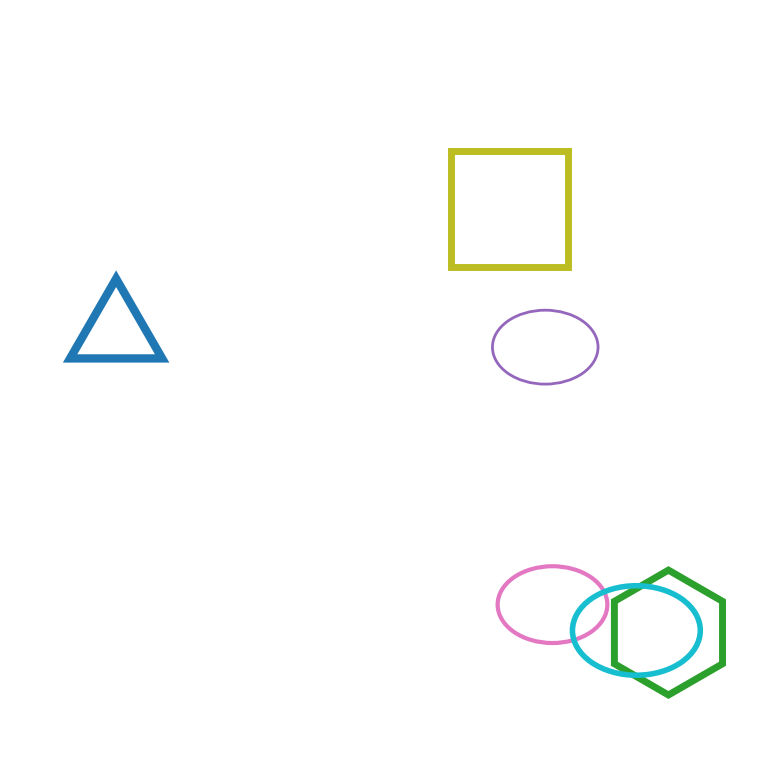[{"shape": "triangle", "thickness": 3, "radius": 0.35, "center": [0.151, 0.569]}, {"shape": "hexagon", "thickness": 2.5, "radius": 0.41, "center": [0.868, 0.178]}, {"shape": "oval", "thickness": 1, "radius": 0.34, "center": [0.708, 0.549]}, {"shape": "oval", "thickness": 1.5, "radius": 0.36, "center": [0.718, 0.215]}, {"shape": "square", "thickness": 2.5, "radius": 0.38, "center": [0.662, 0.729]}, {"shape": "oval", "thickness": 2, "radius": 0.42, "center": [0.826, 0.181]}]